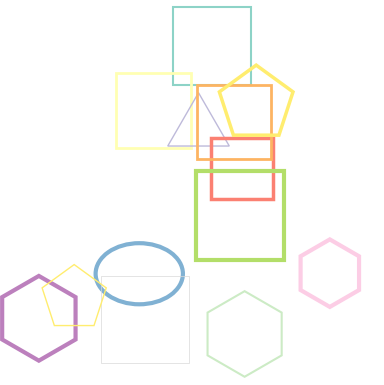[{"shape": "square", "thickness": 1.5, "radius": 0.51, "center": [0.55, 0.88]}, {"shape": "square", "thickness": 2, "radius": 0.49, "center": [0.399, 0.713]}, {"shape": "triangle", "thickness": 1, "radius": 0.46, "center": [0.516, 0.667]}, {"shape": "square", "thickness": 2.5, "radius": 0.4, "center": [0.629, 0.562]}, {"shape": "oval", "thickness": 3, "radius": 0.57, "center": [0.362, 0.289]}, {"shape": "square", "thickness": 2, "radius": 0.48, "center": [0.608, 0.684]}, {"shape": "square", "thickness": 3, "radius": 0.58, "center": [0.623, 0.441]}, {"shape": "hexagon", "thickness": 3, "radius": 0.44, "center": [0.857, 0.29]}, {"shape": "square", "thickness": 0.5, "radius": 0.57, "center": [0.377, 0.17]}, {"shape": "hexagon", "thickness": 3, "radius": 0.55, "center": [0.101, 0.173]}, {"shape": "hexagon", "thickness": 1.5, "radius": 0.56, "center": [0.635, 0.133]}, {"shape": "pentagon", "thickness": 1, "radius": 0.44, "center": [0.193, 0.225]}, {"shape": "pentagon", "thickness": 2.5, "radius": 0.5, "center": [0.665, 0.73]}]